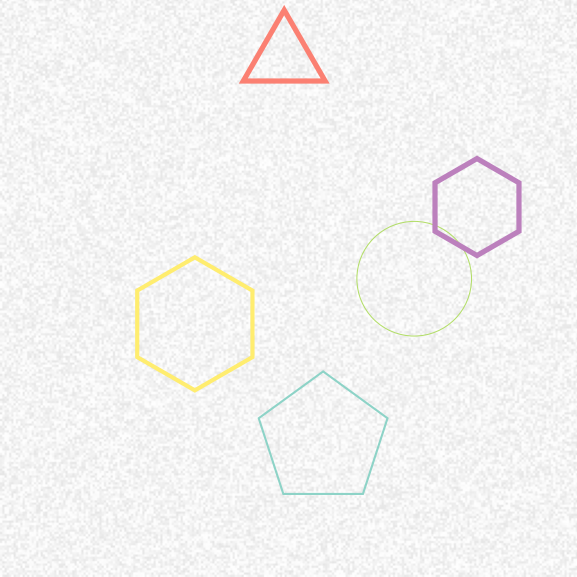[{"shape": "pentagon", "thickness": 1, "radius": 0.59, "center": [0.56, 0.239]}, {"shape": "triangle", "thickness": 2.5, "radius": 0.41, "center": [0.492, 0.9]}, {"shape": "circle", "thickness": 0.5, "radius": 0.5, "center": [0.717, 0.516]}, {"shape": "hexagon", "thickness": 2.5, "radius": 0.42, "center": [0.826, 0.641]}, {"shape": "hexagon", "thickness": 2, "radius": 0.58, "center": [0.337, 0.438]}]